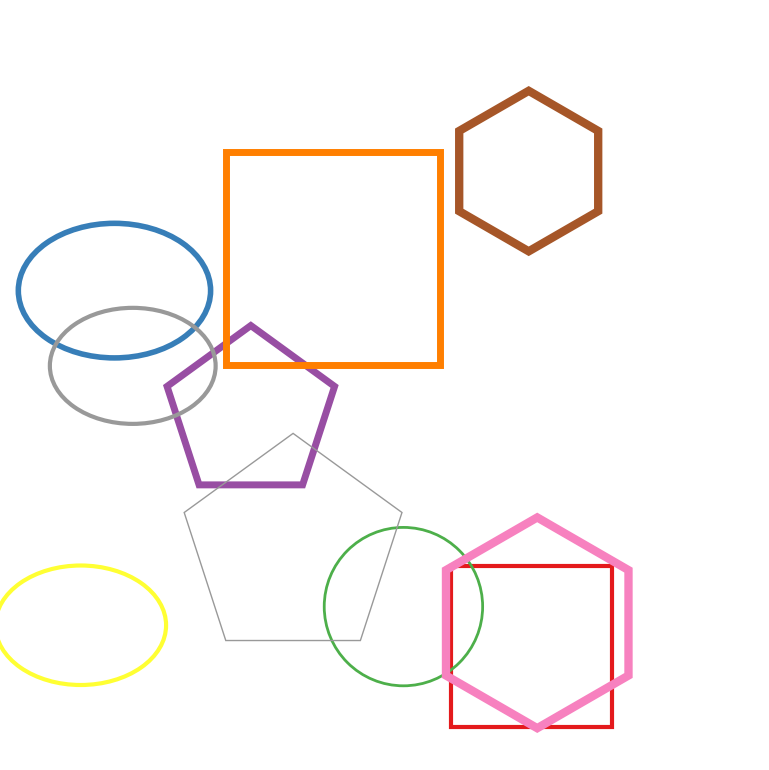[{"shape": "square", "thickness": 1.5, "radius": 0.52, "center": [0.69, 0.161]}, {"shape": "oval", "thickness": 2, "radius": 0.62, "center": [0.149, 0.623]}, {"shape": "circle", "thickness": 1, "radius": 0.51, "center": [0.524, 0.212]}, {"shape": "pentagon", "thickness": 2.5, "radius": 0.57, "center": [0.326, 0.463]}, {"shape": "square", "thickness": 2.5, "radius": 0.69, "center": [0.433, 0.664]}, {"shape": "oval", "thickness": 1.5, "radius": 0.55, "center": [0.105, 0.188]}, {"shape": "hexagon", "thickness": 3, "radius": 0.52, "center": [0.687, 0.778]}, {"shape": "hexagon", "thickness": 3, "radius": 0.68, "center": [0.698, 0.191]}, {"shape": "pentagon", "thickness": 0.5, "radius": 0.74, "center": [0.381, 0.288]}, {"shape": "oval", "thickness": 1.5, "radius": 0.54, "center": [0.172, 0.525]}]